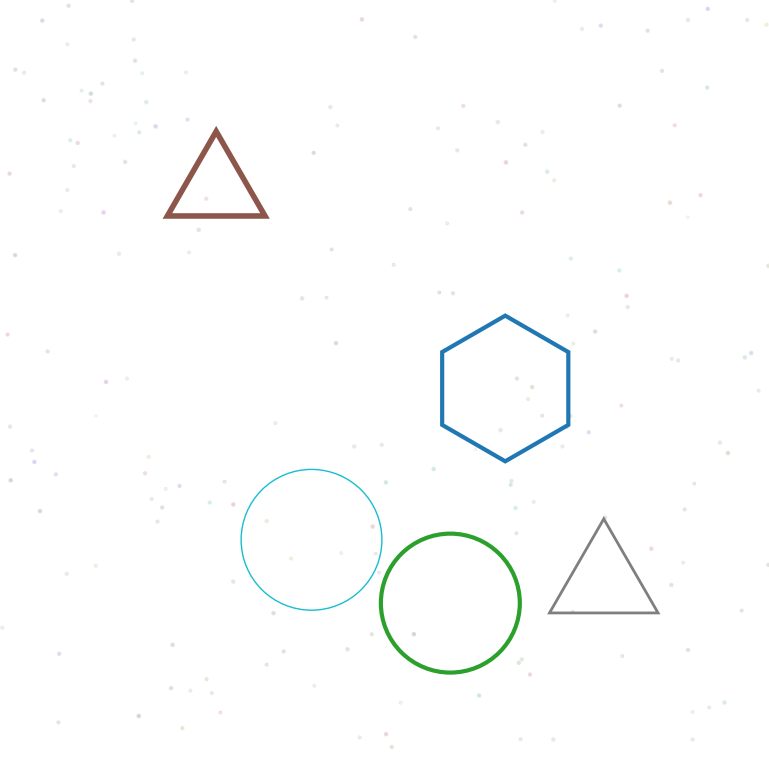[{"shape": "hexagon", "thickness": 1.5, "radius": 0.47, "center": [0.656, 0.495]}, {"shape": "circle", "thickness": 1.5, "radius": 0.45, "center": [0.585, 0.217]}, {"shape": "triangle", "thickness": 2, "radius": 0.37, "center": [0.281, 0.756]}, {"shape": "triangle", "thickness": 1, "radius": 0.41, "center": [0.784, 0.245]}, {"shape": "circle", "thickness": 0.5, "radius": 0.46, "center": [0.405, 0.299]}]